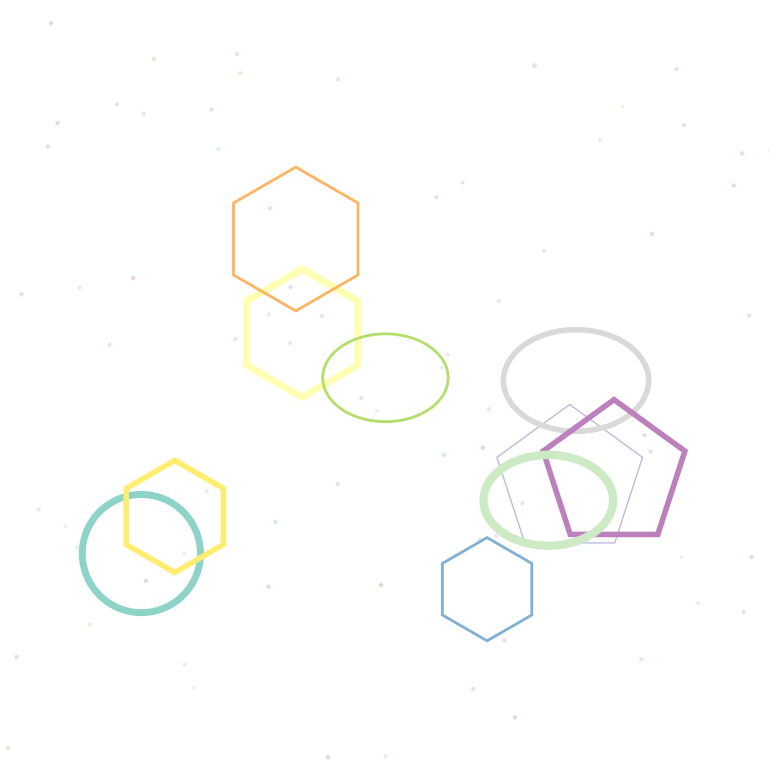[{"shape": "circle", "thickness": 2.5, "radius": 0.38, "center": [0.184, 0.281]}, {"shape": "hexagon", "thickness": 2.5, "radius": 0.42, "center": [0.392, 0.567]}, {"shape": "pentagon", "thickness": 0.5, "radius": 0.5, "center": [0.74, 0.375]}, {"shape": "hexagon", "thickness": 1, "radius": 0.34, "center": [0.633, 0.235]}, {"shape": "hexagon", "thickness": 1, "radius": 0.47, "center": [0.384, 0.69]}, {"shape": "oval", "thickness": 1, "radius": 0.41, "center": [0.501, 0.509]}, {"shape": "oval", "thickness": 2, "radius": 0.47, "center": [0.748, 0.506]}, {"shape": "pentagon", "thickness": 2, "radius": 0.48, "center": [0.797, 0.384]}, {"shape": "oval", "thickness": 3, "radius": 0.42, "center": [0.712, 0.35]}, {"shape": "hexagon", "thickness": 2, "radius": 0.36, "center": [0.227, 0.329]}]